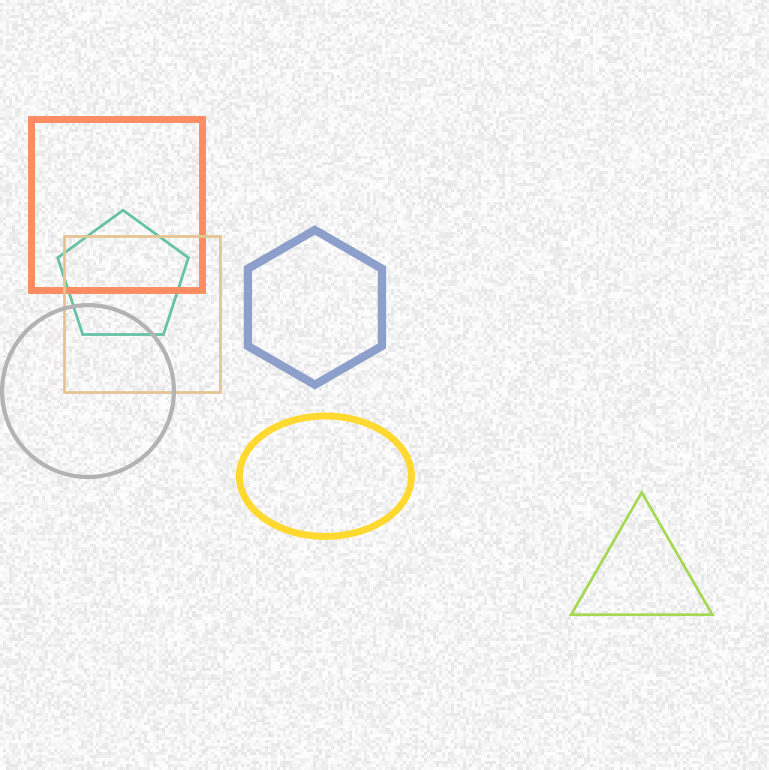[{"shape": "pentagon", "thickness": 1, "radius": 0.45, "center": [0.16, 0.638]}, {"shape": "square", "thickness": 2.5, "radius": 0.56, "center": [0.151, 0.734]}, {"shape": "hexagon", "thickness": 3, "radius": 0.5, "center": [0.409, 0.601]}, {"shape": "triangle", "thickness": 1, "radius": 0.53, "center": [0.833, 0.255]}, {"shape": "oval", "thickness": 2.5, "radius": 0.56, "center": [0.423, 0.382]}, {"shape": "square", "thickness": 1, "radius": 0.51, "center": [0.184, 0.592]}, {"shape": "circle", "thickness": 1.5, "radius": 0.56, "center": [0.114, 0.492]}]